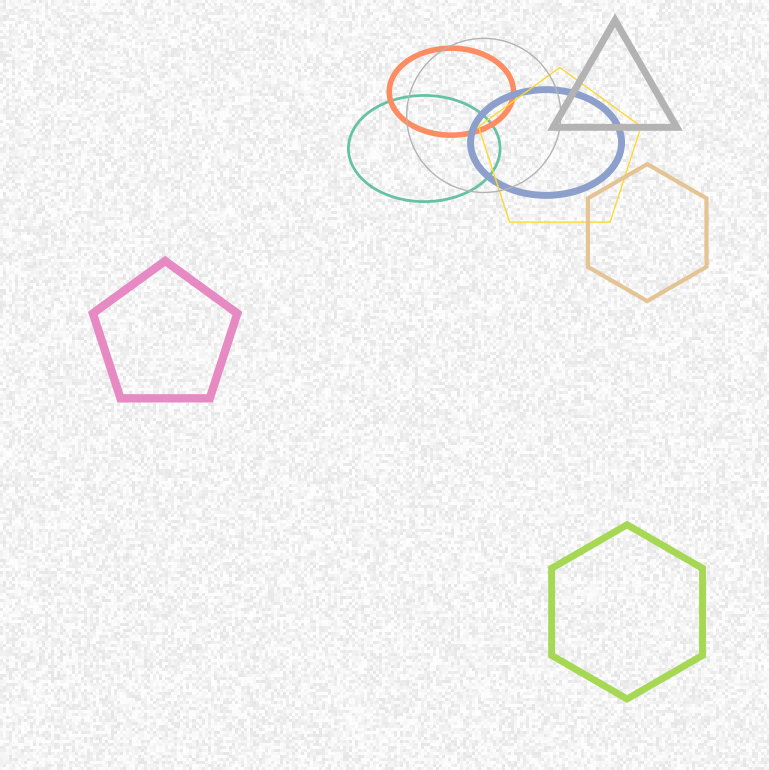[{"shape": "oval", "thickness": 1, "radius": 0.49, "center": [0.551, 0.807]}, {"shape": "oval", "thickness": 2, "radius": 0.4, "center": [0.586, 0.881]}, {"shape": "oval", "thickness": 2.5, "radius": 0.49, "center": [0.709, 0.815]}, {"shape": "pentagon", "thickness": 3, "radius": 0.49, "center": [0.214, 0.562]}, {"shape": "hexagon", "thickness": 2.5, "radius": 0.57, "center": [0.814, 0.205]}, {"shape": "pentagon", "thickness": 0.5, "radius": 0.55, "center": [0.727, 0.801]}, {"shape": "hexagon", "thickness": 1.5, "radius": 0.44, "center": [0.841, 0.698]}, {"shape": "triangle", "thickness": 2.5, "radius": 0.46, "center": [0.799, 0.881]}, {"shape": "circle", "thickness": 0.5, "radius": 0.5, "center": [0.628, 0.85]}]